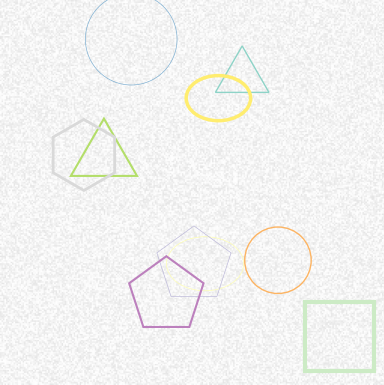[{"shape": "triangle", "thickness": 1, "radius": 0.4, "center": [0.629, 0.8]}, {"shape": "oval", "thickness": 0.5, "radius": 0.5, "center": [0.533, 0.315]}, {"shape": "pentagon", "thickness": 0.5, "radius": 0.51, "center": [0.504, 0.312]}, {"shape": "circle", "thickness": 0.5, "radius": 0.6, "center": [0.341, 0.898]}, {"shape": "circle", "thickness": 1, "radius": 0.43, "center": [0.722, 0.324]}, {"shape": "triangle", "thickness": 1.5, "radius": 0.5, "center": [0.27, 0.593]}, {"shape": "hexagon", "thickness": 2, "radius": 0.46, "center": [0.218, 0.598]}, {"shape": "pentagon", "thickness": 1.5, "radius": 0.51, "center": [0.432, 0.233]}, {"shape": "square", "thickness": 3, "radius": 0.45, "center": [0.881, 0.126]}, {"shape": "oval", "thickness": 2.5, "radius": 0.42, "center": [0.567, 0.745]}]